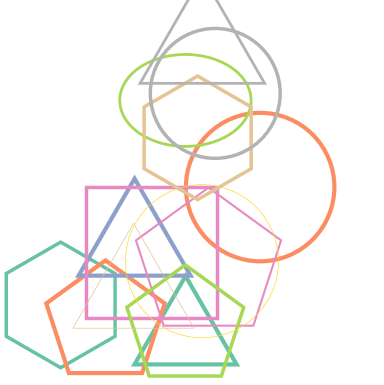[{"shape": "triangle", "thickness": 3, "radius": 0.77, "center": [0.482, 0.13]}, {"shape": "hexagon", "thickness": 2.5, "radius": 0.82, "center": [0.158, 0.208]}, {"shape": "circle", "thickness": 3, "radius": 0.96, "center": [0.676, 0.514]}, {"shape": "pentagon", "thickness": 3, "radius": 0.81, "center": [0.274, 0.162]}, {"shape": "triangle", "thickness": 3, "radius": 0.84, "center": [0.35, 0.368]}, {"shape": "square", "thickness": 2.5, "radius": 0.85, "center": [0.394, 0.344]}, {"shape": "pentagon", "thickness": 1.5, "radius": 0.99, "center": [0.542, 0.314]}, {"shape": "oval", "thickness": 2, "radius": 0.85, "center": [0.482, 0.739]}, {"shape": "pentagon", "thickness": 2.5, "radius": 0.8, "center": [0.481, 0.152]}, {"shape": "circle", "thickness": 0.5, "radius": 0.99, "center": [0.525, 0.321]}, {"shape": "triangle", "thickness": 0.5, "radius": 0.91, "center": [0.347, 0.238]}, {"shape": "hexagon", "thickness": 2.5, "radius": 0.8, "center": [0.513, 0.642]}, {"shape": "triangle", "thickness": 2, "radius": 0.93, "center": [0.526, 0.877]}, {"shape": "circle", "thickness": 2.5, "radius": 0.84, "center": [0.559, 0.757]}]